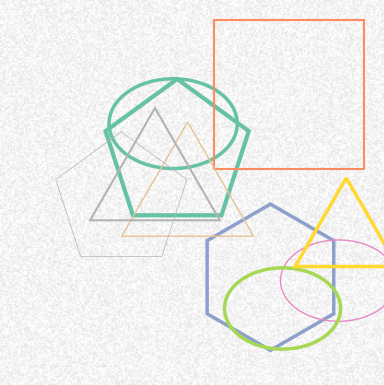[{"shape": "oval", "thickness": 2.5, "radius": 0.83, "center": [0.45, 0.679]}, {"shape": "pentagon", "thickness": 3, "radius": 0.98, "center": [0.46, 0.599]}, {"shape": "square", "thickness": 1.5, "radius": 0.97, "center": [0.75, 0.755]}, {"shape": "hexagon", "thickness": 2.5, "radius": 0.95, "center": [0.702, 0.28]}, {"shape": "oval", "thickness": 1, "radius": 0.75, "center": [0.879, 0.271]}, {"shape": "oval", "thickness": 2.5, "radius": 0.75, "center": [0.734, 0.199]}, {"shape": "triangle", "thickness": 2.5, "radius": 0.77, "center": [0.899, 0.385]}, {"shape": "triangle", "thickness": 1, "radius": 0.99, "center": [0.487, 0.485]}, {"shape": "triangle", "thickness": 1.5, "radius": 0.97, "center": [0.402, 0.525]}, {"shape": "pentagon", "thickness": 0.5, "radius": 0.9, "center": [0.315, 0.478]}]